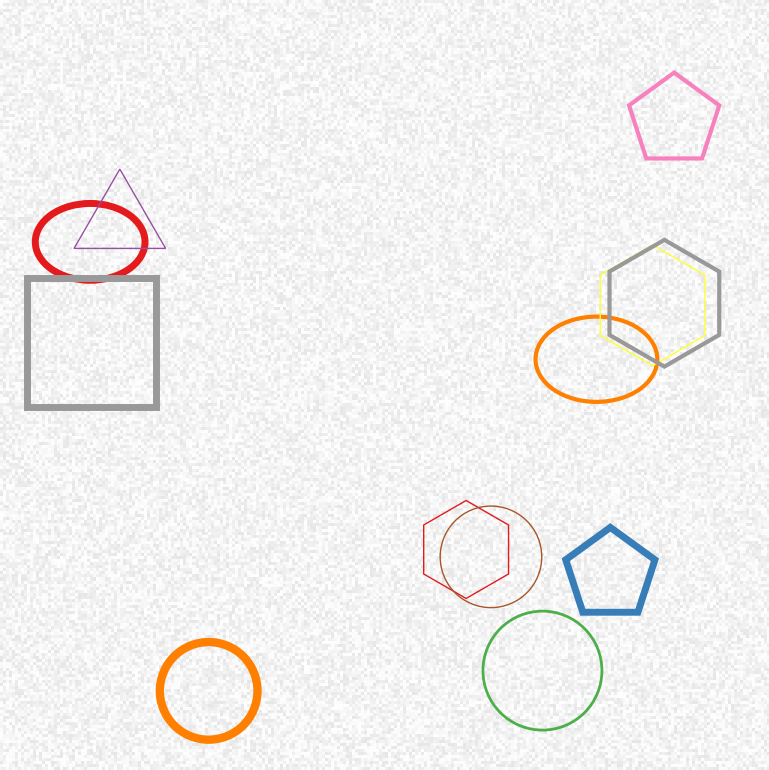[{"shape": "hexagon", "thickness": 0.5, "radius": 0.32, "center": [0.605, 0.286]}, {"shape": "oval", "thickness": 2.5, "radius": 0.36, "center": [0.117, 0.686]}, {"shape": "pentagon", "thickness": 2.5, "radius": 0.3, "center": [0.793, 0.254]}, {"shape": "circle", "thickness": 1, "radius": 0.39, "center": [0.704, 0.129]}, {"shape": "triangle", "thickness": 0.5, "radius": 0.34, "center": [0.156, 0.712]}, {"shape": "oval", "thickness": 1.5, "radius": 0.4, "center": [0.775, 0.533]}, {"shape": "circle", "thickness": 3, "radius": 0.32, "center": [0.271, 0.103]}, {"shape": "hexagon", "thickness": 0.5, "radius": 0.39, "center": [0.848, 0.603]}, {"shape": "circle", "thickness": 0.5, "radius": 0.33, "center": [0.638, 0.277]}, {"shape": "pentagon", "thickness": 1.5, "radius": 0.31, "center": [0.876, 0.844]}, {"shape": "hexagon", "thickness": 1.5, "radius": 0.41, "center": [0.863, 0.606]}, {"shape": "square", "thickness": 2.5, "radius": 0.42, "center": [0.119, 0.555]}]